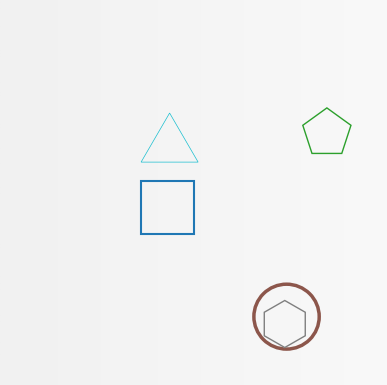[{"shape": "square", "thickness": 1.5, "radius": 0.34, "center": [0.433, 0.462]}, {"shape": "pentagon", "thickness": 1, "radius": 0.33, "center": [0.844, 0.654]}, {"shape": "circle", "thickness": 2.5, "radius": 0.42, "center": [0.739, 0.178]}, {"shape": "hexagon", "thickness": 1, "radius": 0.31, "center": [0.735, 0.158]}, {"shape": "triangle", "thickness": 0.5, "radius": 0.42, "center": [0.438, 0.621]}]